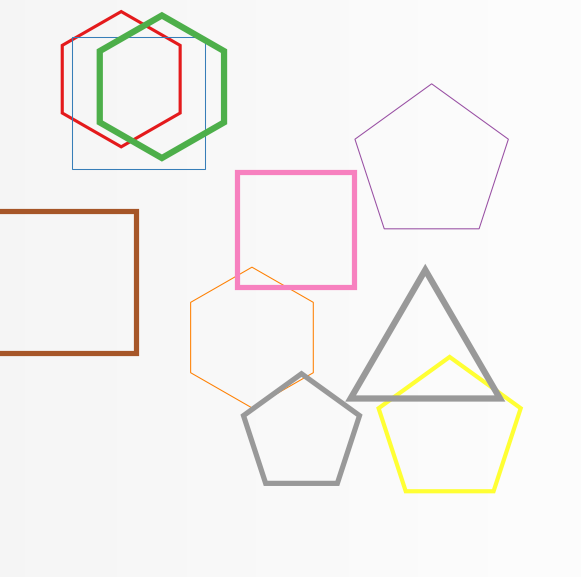[{"shape": "hexagon", "thickness": 1.5, "radius": 0.59, "center": [0.209, 0.862]}, {"shape": "square", "thickness": 0.5, "radius": 0.57, "center": [0.238, 0.821]}, {"shape": "hexagon", "thickness": 3, "radius": 0.62, "center": [0.279, 0.849]}, {"shape": "pentagon", "thickness": 0.5, "radius": 0.69, "center": [0.743, 0.715]}, {"shape": "hexagon", "thickness": 0.5, "radius": 0.61, "center": [0.433, 0.415]}, {"shape": "pentagon", "thickness": 2, "radius": 0.64, "center": [0.774, 0.252]}, {"shape": "square", "thickness": 2.5, "radius": 0.61, "center": [0.111, 0.511]}, {"shape": "square", "thickness": 2.5, "radius": 0.5, "center": [0.508, 0.602]}, {"shape": "pentagon", "thickness": 2.5, "radius": 0.52, "center": [0.519, 0.247]}, {"shape": "triangle", "thickness": 3, "radius": 0.74, "center": [0.732, 0.383]}]